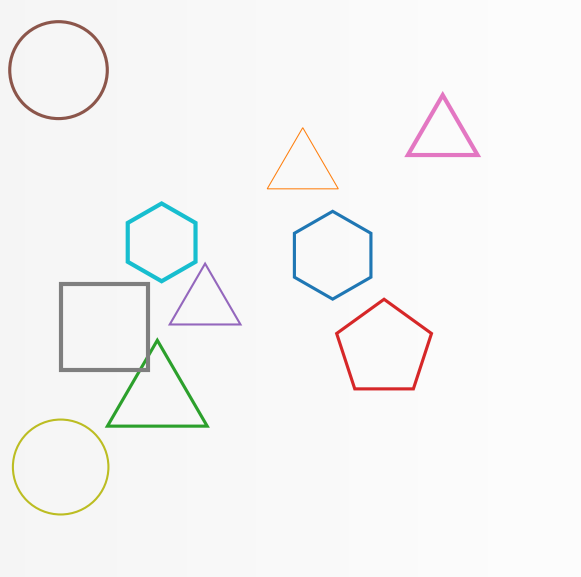[{"shape": "hexagon", "thickness": 1.5, "radius": 0.38, "center": [0.572, 0.557]}, {"shape": "triangle", "thickness": 0.5, "radius": 0.35, "center": [0.521, 0.707]}, {"shape": "triangle", "thickness": 1.5, "radius": 0.5, "center": [0.271, 0.311]}, {"shape": "pentagon", "thickness": 1.5, "radius": 0.43, "center": [0.661, 0.395]}, {"shape": "triangle", "thickness": 1, "radius": 0.35, "center": [0.353, 0.472]}, {"shape": "circle", "thickness": 1.5, "radius": 0.42, "center": [0.101, 0.878]}, {"shape": "triangle", "thickness": 2, "radius": 0.35, "center": [0.762, 0.765]}, {"shape": "square", "thickness": 2, "radius": 0.37, "center": [0.179, 0.433]}, {"shape": "circle", "thickness": 1, "radius": 0.41, "center": [0.104, 0.19]}, {"shape": "hexagon", "thickness": 2, "radius": 0.34, "center": [0.278, 0.579]}]